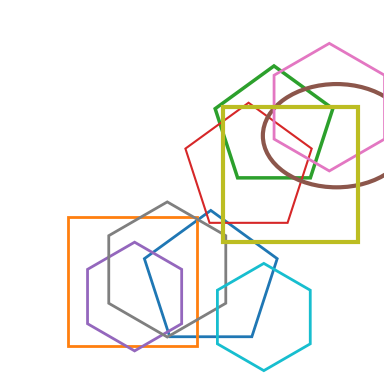[{"shape": "pentagon", "thickness": 2, "radius": 0.91, "center": [0.548, 0.272]}, {"shape": "square", "thickness": 2, "radius": 0.84, "center": [0.344, 0.269]}, {"shape": "pentagon", "thickness": 2.5, "radius": 0.8, "center": [0.712, 0.668]}, {"shape": "pentagon", "thickness": 1.5, "radius": 0.86, "center": [0.646, 0.561]}, {"shape": "hexagon", "thickness": 2, "radius": 0.71, "center": [0.35, 0.23]}, {"shape": "oval", "thickness": 3, "radius": 0.96, "center": [0.874, 0.648]}, {"shape": "hexagon", "thickness": 2, "radius": 0.83, "center": [0.855, 0.722]}, {"shape": "hexagon", "thickness": 2, "radius": 0.88, "center": [0.434, 0.3]}, {"shape": "square", "thickness": 3, "radius": 0.88, "center": [0.755, 0.546]}, {"shape": "hexagon", "thickness": 2, "radius": 0.7, "center": [0.685, 0.177]}]